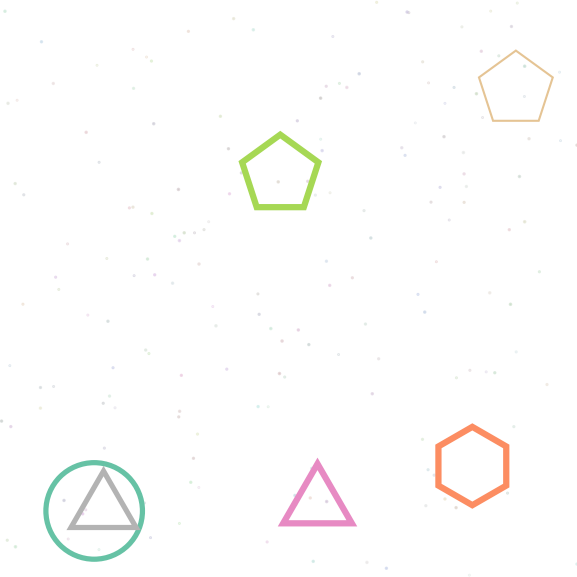[{"shape": "circle", "thickness": 2.5, "radius": 0.42, "center": [0.163, 0.114]}, {"shape": "hexagon", "thickness": 3, "radius": 0.34, "center": [0.818, 0.192]}, {"shape": "triangle", "thickness": 3, "radius": 0.34, "center": [0.55, 0.127]}, {"shape": "pentagon", "thickness": 3, "radius": 0.35, "center": [0.485, 0.697]}, {"shape": "pentagon", "thickness": 1, "radius": 0.34, "center": [0.893, 0.844]}, {"shape": "triangle", "thickness": 2.5, "radius": 0.33, "center": [0.179, 0.118]}]